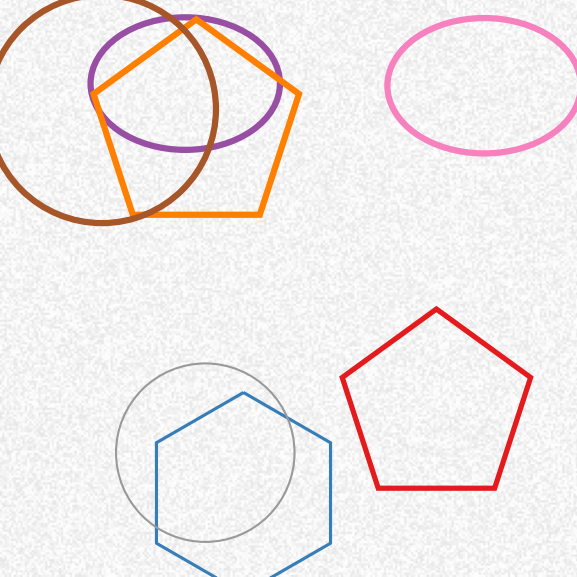[{"shape": "pentagon", "thickness": 2.5, "radius": 0.86, "center": [0.756, 0.292]}, {"shape": "hexagon", "thickness": 1.5, "radius": 0.87, "center": [0.422, 0.145]}, {"shape": "oval", "thickness": 3, "radius": 0.82, "center": [0.321, 0.854]}, {"shape": "pentagon", "thickness": 3, "radius": 0.94, "center": [0.34, 0.779]}, {"shape": "circle", "thickness": 3, "radius": 0.99, "center": [0.176, 0.81]}, {"shape": "oval", "thickness": 3, "radius": 0.84, "center": [0.838, 0.851]}, {"shape": "circle", "thickness": 1, "radius": 0.77, "center": [0.355, 0.215]}]